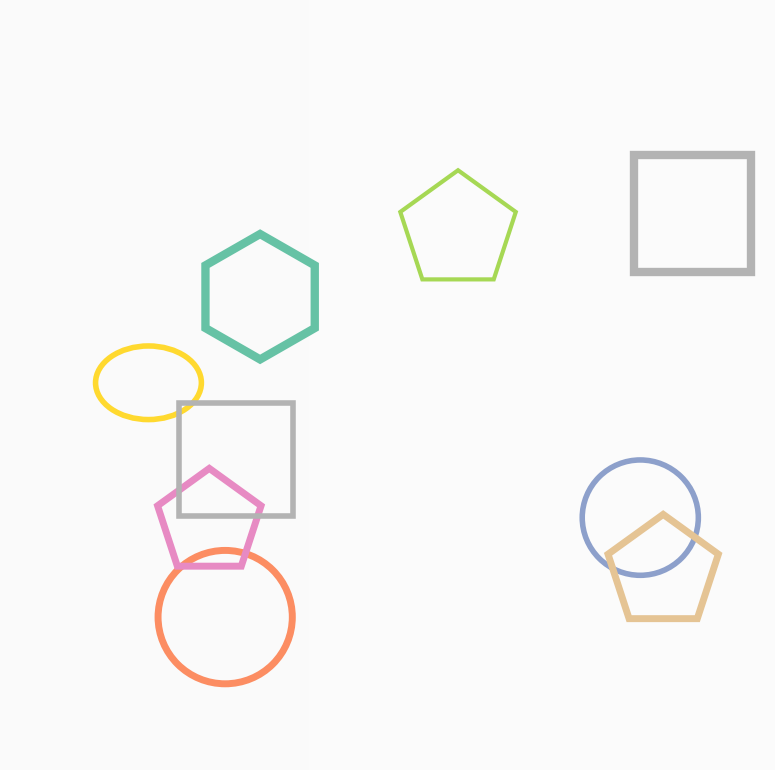[{"shape": "hexagon", "thickness": 3, "radius": 0.41, "center": [0.336, 0.615]}, {"shape": "circle", "thickness": 2.5, "radius": 0.43, "center": [0.291, 0.199]}, {"shape": "circle", "thickness": 2, "radius": 0.37, "center": [0.826, 0.328]}, {"shape": "pentagon", "thickness": 2.5, "radius": 0.35, "center": [0.27, 0.321]}, {"shape": "pentagon", "thickness": 1.5, "radius": 0.39, "center": [0.591, 0.701]}, {"shape": "oval", "thickness": 2, "radius": 0.34, "center": [0.192, 0.503]}, {"shape": "pentagon", "thickness": 2.5, "radius": 0.37, "center": [0.856, 0.257]}, {"shape": "square", "thickness": 2, "radius": 0.37, "center": [0.305, 0.403]}, {"shape": "square", "thickness": 3, "radius": 0.38, "center": [0.894, 0.723]}]